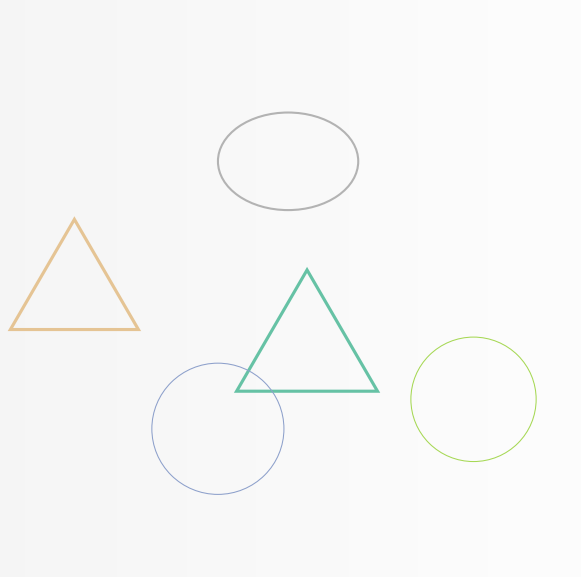[{"shape": "triangle", "thickness": 1.5, "radius": 0.7, "center": [0.528, 0.392]}, {"shape": "circle", "thickness": 0.5, "radius": 0.57, "center": [0.375, 0.257]}, {"shape": "circle", "thickness": 0.5, "radius": 0.54, "center": [0.815, 0.308]}, {"shape": "triangle", "thickness": 1.5, "radius": 0.64, "center": [0.128, 0.492]}, {"shape": "oval", "thickness": 1, "radius": 0.6, "center": [0.496, 0.72]}]